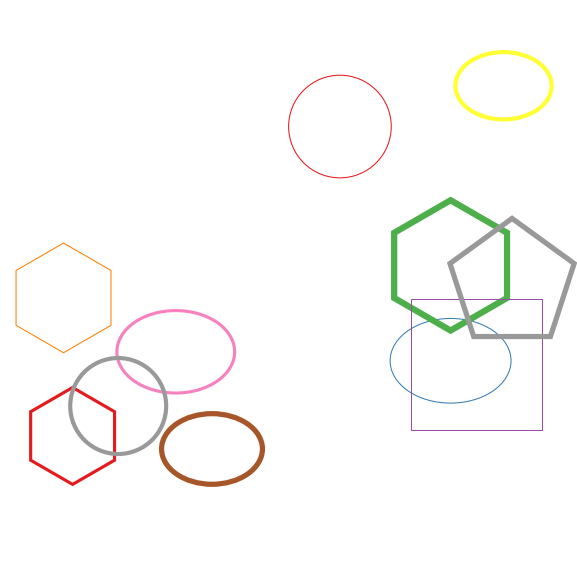[{"shape": "hexagon", "thickness": 1.5, "radius": 0.42, "center": [0.126, 0.244]}, {"shape": "circle", "thickness": 0.5, "radius": 0.44, "center": [0.589, 0.78]}, {"shape": "oval", "thickness": 0.5, "radius": 0.52, "center": [0.78, 0.374]}, {"shape": "hexagon", "thickness": 3, "radius": 0.56, "center": [0.78, 0.54]}, {"shape": "square", "thickness": 0.5, "radius": 0.57, "center": [0.825, 0.369]}, {"shape": "hexagon", "thickness": 0.5, "radius": 0.47, "center": [0.11, 0.483]}, {"shape": "oval", "thickness": 2, "radius": 0.42, "center": [0.872, 0.851]}, {"shape": "oval", "thickness": 2.5, "radius": 0.44, "center": [0.367, 0.222]}, {"shape": "oval", "thickness": 1.5, "radius": 0.51, "center": [0.304, 0.39]}, {"shape": "circle", "thickness": 2, "radius": 0.42, "center": [0.205, 0.296]}, {"shape": "pentagon", "thickness": 2.5, "radius": 0.57, "center": [0.887, 0.508]}]